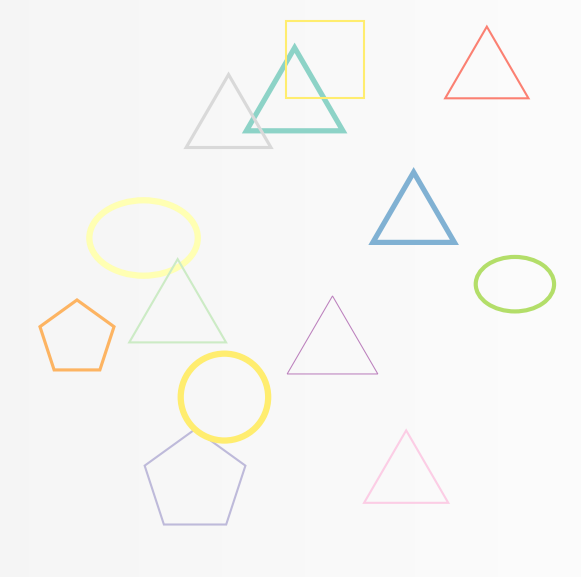[{"shape": "triangle", "thickness": 2.5, "radius": 0.48, "center": [0.507, 0.821]}, {"shape": "oval", "thickness": 3, "radius": 0.47, "center": [0.247, 0.587]}, {"shape": "pentagon", "thickness": 1, "radius": 0.46, "center": [0.336, 0.165]}, {"shape": "triangle", "thickness": 1, "radius": 0.41, "center": [0.838, 0.87]}, {"shape": "triangle", "thickness": 2.5, "radius": 0.4, "center": [0.712, 0.62]}, {"shape": "pentagon", "thickness": 1.5, "radius": 0.33, "center": [0.132, 0.413]}, {"shape": "oval", "thickness": 2, "radius": 0.34, "center": [0.886, 0.507]}, {"shape": "triangle", "thickness": 1, "radius": 0.42, "center": [0.699, 0.17]}, {"shape": "triangle", "thickness": 1.5, "radius": 0.42, "center": [0.393, 0.786]}, {"shape": "triangle", "thickness": 0.5, "radius": 0.45, "center": [0.572, 0.397]}, {"shape": "triangle", "thickness": 1, "radius": 0.48, "center": [0.306, 0.454]}, {"shape": "square", "thickness": 1, "radius": 0.34, "center": [0.559, 0.896]}, {"shape": "circle", "thickness": 3, "radius": 0.38, "center": [0.386, 0.312]}]